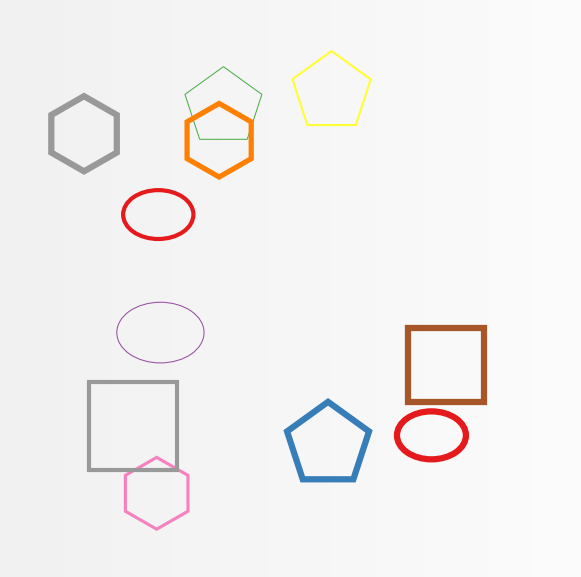[{"shape": "oval", "thickness": 3, "radius": 0.3, "center": [0.742, 0.245]}, {"shape": "oval", "thickness": 2, "radius": 0.3, "center": [0.272, 0.628]}, {"shape": "pentagon", "thickness": 3, "radius": 0.37, "center": [0.564, 0.229]}, {"shape": "pentagon", "thickness": 0.5, "radius": 0.35, "center": [0.384, 0.814]}, {"shape": "oval", "thickness": 0.5, "radius": 0.38, "center": [0.276, 0.423]}, {"shape": "hexagon", "thickness": 2.5, "radius": 0.32, "center": [0.377, 0.756]}, {"shape": "pentagon", "thickness": 1, "radius": 0.35, "center": [0.57, 0.84]}, {"shape": "square", "thickness": 3, "radius": 0.32, "center": [0.767, 0.367]}, {"shape": "hexagon", "thickness": 1.5, "radius": 0.31, "center": [0.27, 0.145]}, {"shape": "square", "thickness": 2, "radius": 0.38, "center": [0.229, 0.262]}, {"shape": "hexagon", "thickness": 3, "radius": 0.33, "center": [0.145, 0.768]}]